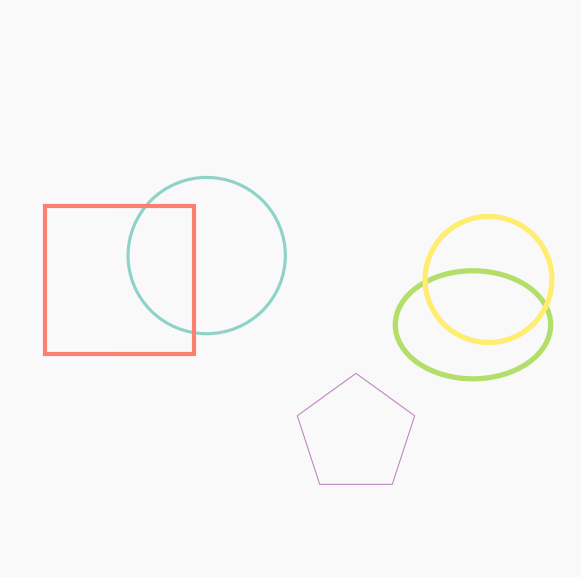[{"shape": "circle", "thickness": 1.5, "radius": 0.68, "center": [0.356, 0.557]}, {"shape": "square", "thickness": 2, "radius": 0.64, "center": [0.205, 0.514]}, {"shape": "oval", "thickness": 2.5, "radius": 0.67, "center": [0.814, 0.437]}, {"shape": "pentagon", "thickness": 0.5, "radius": 0.53, "center": [0.612, 0.246]}, {"shape": "circle", "thickness": 2.5, "radius": 0.55, "center": [0.84, 0.515]}]